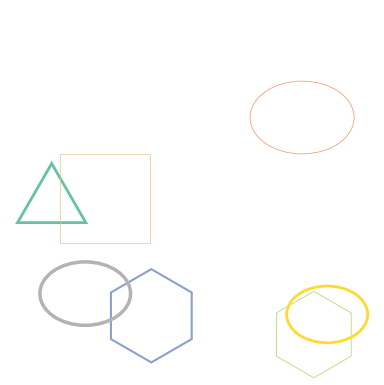[{"shape": "triangle", "thickness": 2, "radius": 0.51, "center": [0.134, 0.473]}, {"shape": "oval", "thickness": 0.5, "radius": 0.68, "center": [0.785, 0.695]}, {"shape": "hexagon", "thickness": 1.5, "radius": 0.61, "center": [0.393, 0.18]}, {"shape": "hexagon", "thickness": 0.5, "radius": 0.56, "center": [0.815, 0.131]}, {"shape": "oval", "thickness": 2, "radius": 0.53, "center": [0.85, 0.183]}, {"shape": "square", "thickness": 0.5, "radius": 0.58, "center": [0.273, 0.484]}, {"shape": "oval", "thickness": 2.5, "radius": 0.59, "center": [0.221, 0.237]}]